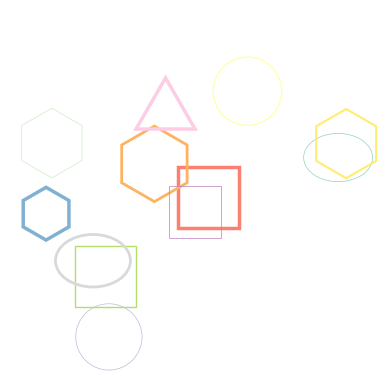[{"shape": "oval", "thickness": 0.5, "radius": 0.45, "center": [0.878, 0.591]}, {"shape": "circle", "thickness": 1, "radius": 0.44, "center": [0.643, 0.763]}, {"shape": "circle", "thickness": 0.5, "radius": 0.43, "center": [0.283, 0.125]}, {"shape": "square", "thickness": 2.5, "radius": 0.4, "center": [0.541, 0.486]}, {"shape": "hexagon", "thickness": 2.5, "radius": 0.34, "center": [0.12, 0.445]}, {"shape": "hexagon", "thickness": 2, "radius": 0.49, "center": [0.401, 0.574]}, {"shape": "square", "thickness": 1, "radius": 0.4, "center": [0.273, 0.281]}, {"shape": "triangle", "thickness": 2.5, "radius": 0.44, "center": [0.43, 0.709]}, {"shape": "oval", "thickness": 2, "radius": 0.49, "center": [0.241, 0.323]}, {"shape": "square", "thickness": 0.5, "radius": 0.34, "center": [0.506, 0.449]}, {"shape": "hexagon", "thickness": 0.5, "radius": 0.45, "center": [0.135, 0.628]}, {"shape": "hexagon", "thickness": 1.5, "radius": 0.45, "center": [0.899, 0.627]}]